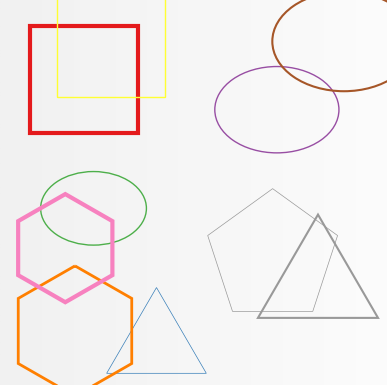[{"shape": "square", "thickness": 3, "radius": 0.69, "center": [0.217, 0.793]}, {"shape": "triangle", "thickness": 0.5, "radius": 0.74, "center": [0.404, 0.105]}, {"shape": "oval", "thickness": 1, "radius": 0.68, "center": [0.241, 0.459]}, {"shape": "oval", "thickness": 1, "radius": 0.8, "center": [0.715, 0.715]}, {"shape": "hexagon", "thickness": 2, "radius": 0.85, "center": [0.194, 0.14]}, {"shape": "square", "thickness": 1, "radius": 0.7, "center": [0.286, 0.889]}, {"shape": "oval", "thickness": 1.5, "radius": 0.93, "center": [0.888, 0.893]}, {"shape": "hexagon", "thickness": 3, "radius": 0.7, "center": [0.168, 0.355]}, {"shape": "pentagon", "thickness": 0.5, "radius": 0.88, "center": [0.704, 0.334]}, {"shape": "triangle", "thickness": 1.5, "radius": 0.89, "center": [0.821, 0.264]}]